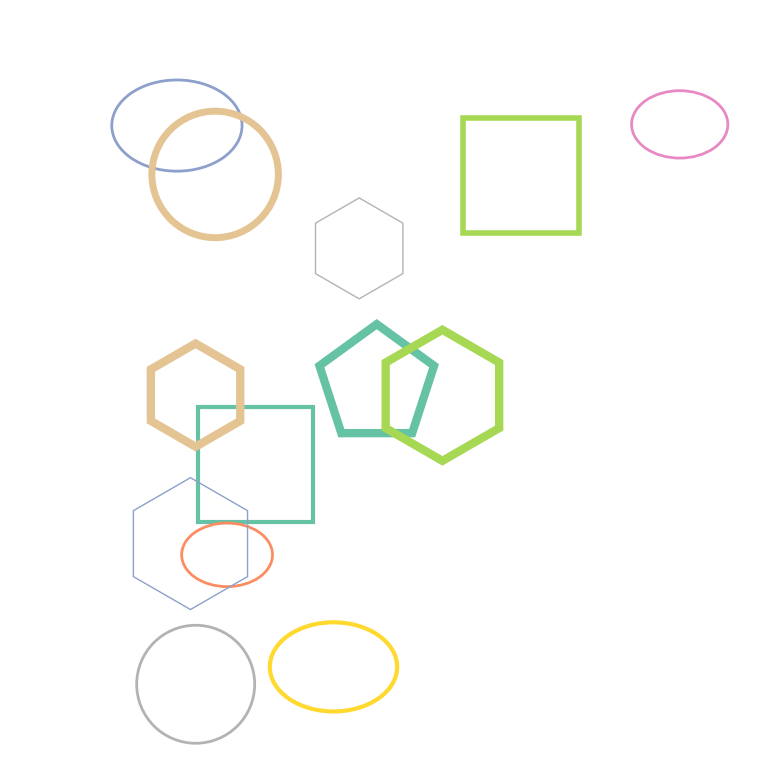[{"shape": "square", "thickness": 1.5, "radius": 0.37, "center": [0.332, 0.396]}, {"shape": "pentagon", "thickness": 3, "radius": 0.39, "center": [0.489, 0.501]}, {"shape": "oval", "thickness": 1, "radius": 0.29, "center": [0.295, 0.279]}, {"shape": "hexagon", "thickness": 0.5, "radius": 0.43, "center": [0.247, 0.294]}, {"shape": "oval", "thickness": 1, "radius": 0.42, "center": [0.23, 0.837]}, {"shape": "oval", "thickness": 1, "radius": 0.31, "center": [0.883, 0.838]}, {"shape": "hexagon", "thickness": 3, "radius": 0.43, "center": [0.575, 0.487]}, {"shape": "square", "thickness": 2, "radius": 0.37, "center": [0.677, 0.772]}, {"shape": "oval", "thickness": 1.5, "radius": 0.41, "center": [0.433, 0.134]}, {"shape": "hexagon", "thickness": 3, "radius": 0.34, "center": [0.254, 0.487]}, {"shape": "circle", "thickness": 2.5, "radius": 0.41, "center": [0.279, 0.773]}, {"shape": "hexagon", "thickness": 0.5, "radius": 0.33, "center": [0.466, 0.677]}, {"shape": "circle", "thickness": 1, "radius": 0.38, "center": [0.254, 0.111]}]